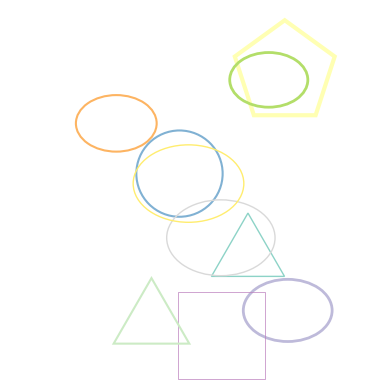[{"shape": "triangle", "thickness": 1, "radius": 0.55, "center": [0.644, 0.337]}, {"shape": "pentagon", "thickness": 3, "radius": 0.68, "center": [0.74, 0.811]}, {"shape": "oval", "thickness": 2, "radius": 0.58, "center": [0.747, 0.194]}, {"shape": "circle", "thickness": 1.5, "radius": 0.56, "center": [0.466, 0.549]}, {"shape": "oval", "thickness": 1.5, "radius": 0.52, "center": [0.302, 0.68]}, {"shape": "oval", "thickness": 2, "radius": 0.51, "center": [0.698, 0.793]}, {"shape": "oval", "thickness": 1, "radius": 0.7, "center": [0.574, 0.382]}, {"shape": "square", "thickness": 0.5, "radius": 0.56, "center": [0.575, 0.129]}, {"shape": "triangle", "thickness": 1.5, "radius": 0.57, "center": [0.393, 0.164]}, {"shape": "oval", "thickness": 1, "radius": 0.72, "center": [0.49, 0.523]}]